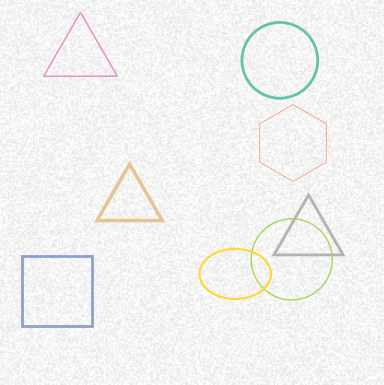[{"shape": "circle", "thickness": 2, "radius": 0.49, "center": [0.727, 0.843]}, {"shape": "hexagon", "thickness": 0.5, "radius": 0.5, "center": [0.761, 0.629]}, {"shape": "square", "thickness": 2, "radius": 0.45, "center": [0.148, 0.244]}, {"shape": "triangle", "thickness": 1, "radius": 0.55, "center": [0.209, 0.857]}, {"shape": "circle", "thickness": 1, "radius": 0.53, "center": [0.758, 0.326]}, {"shape": "oval", "thickness": 1.5, "radius": 0.46, "center": [0.611, 0.288]}, {"shape": "triangle", "thickness": 2.5, "radius": 0.49, "center": [0.337, 0.476]}, {"shape": "triangle", "thickness": 2, "radius": 0.52, "center": [0.801, 0.39]}]